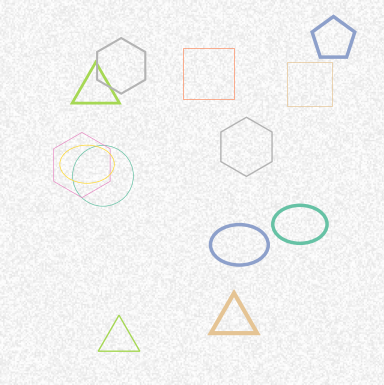[{"shape": "oval", "thickness": 2.5, "radius": 0.35, "center": [0.779, 0.417]}, {"shape": "circle", "thickness": 0.5, "radius": 0.39, "center": [0.268, 0.543]}, {"shape": "square", "thickness": 0.5, "radius": 0.33, "center": [0.541, 0.809]}, {"shape": "pentagon", "thickness": 2.5, "radius": 0.29, "center": [0.866, 0.899]}, {"shape": "oval", "thickness": 2.5, "radius": 0.38, "center": [0.622, 0.364]}, {"shape": "hexagon", "thickness": 0.5, "radius": 0.42, "center": [0.213, 0.571]}, {"shape": "triangle", "thickness": 1, "radius": 0.31, "center": [0.309, 0.119]}, {"shape": "triangle", "thickness": 2, "radius": 0.35, "center": [0.249, 0.768]}, {"shape": "oval", "thickness": 0.5, "radius": 0.35, "center": [0.226, 0.573]}, {"shape": "square", "thickness": 0.5, "radius": 0.29, "center": [0.804, 0.782]}, {"shape": "triangle", "thickness": 3, "radius": 0.35, "center": [0.608, 0.169]}, {"shape": "hexagon", "thickness": 1.5, "radius": 0.36, "center": [0.315, 0.829]}, {"shape": "hexagon", "thickness": 1, "radius": 0.38, "center": [0.64, 0.619]}]